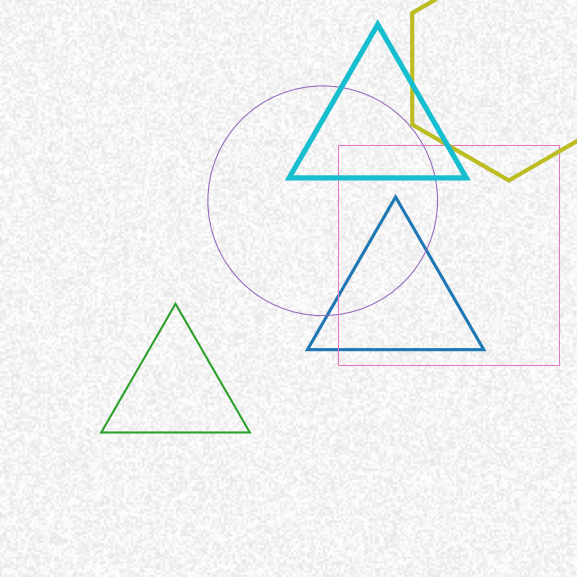[{"shape": "triangle", "thickness": 1.5, "radius": 0.88, "center": [0.685, 0.482]}, {"shape": "triangle", "thickness": 1, "radius": 0.74, "center": [0.304, 0.325]}, {"shape": "circle", "thickness": 0.5, "radius": 0.99, "center": [0.559, 0.651]}, {"shape": "square", "thickness": 0.5, "radius": 0.96, "center": [0.776, 0.558]}, {"shape": "hexagon", "thickness": 2, "radius": 0.97, "center": [0.881, 0.88]}, {"shape": "triangle", "thickness": 2.5, "radius": 0.89, "center": [0.654, 0.78]}]